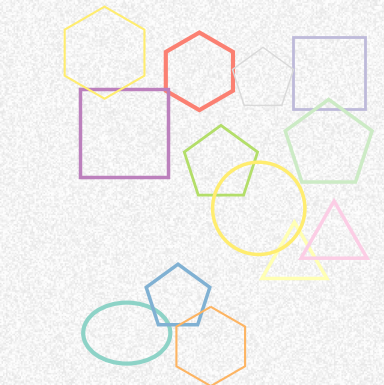[{"shape": "oval", "thickness": 3, "radius": 0.57, "center": [0.329, 0.135]}, {"shape": "triangle", "thickness": 2.5, "radius": 0.49, "center": [0.765, 0.325]}, {"shape": "square", "thickness": 2, "radius": 0.47, "center": [0.854, 0.81]}, {"shape": "hexagon", "thickness": 3, "radius": 0.5, "center": [0.518, 0.815]}, {"shape": "pentagon", "thickness": 2.5, "radius": 0.43, "center": [0.462, 0.227]}, {"shape": "hexagon", "thickness": 1.5, "radius": 0.51, "center": [0.547, 0.1]}, {"shape": "pentagon", "thickness": 2, "radius": 0.5, "center": [0.574, 0.574]}, {"shape": "triangle", "thickness": 2.5, "radius": 0.49, "center": [0.868, 0.379]}, {"shape": "pentagon", "thickness": 1, "radius": 0.42, "center": [0.683, 0.794]}, {"shape": "square", "thickness": 2.5, "radius": 0.57, "center": [0.323, 0.655]}, {"shape": "pentagon", "thickness": 2.5, "radius": 0.59, "center": [0.854, 0.623]}, {"shape": "hexagon", "thickness": 1.5, "radius": 0.6, "center": [0.272, 0.863]}, {"shape": "circle", "thickness": 2.5, "radius": 0.6, "center": [0.672, 0.459]}]